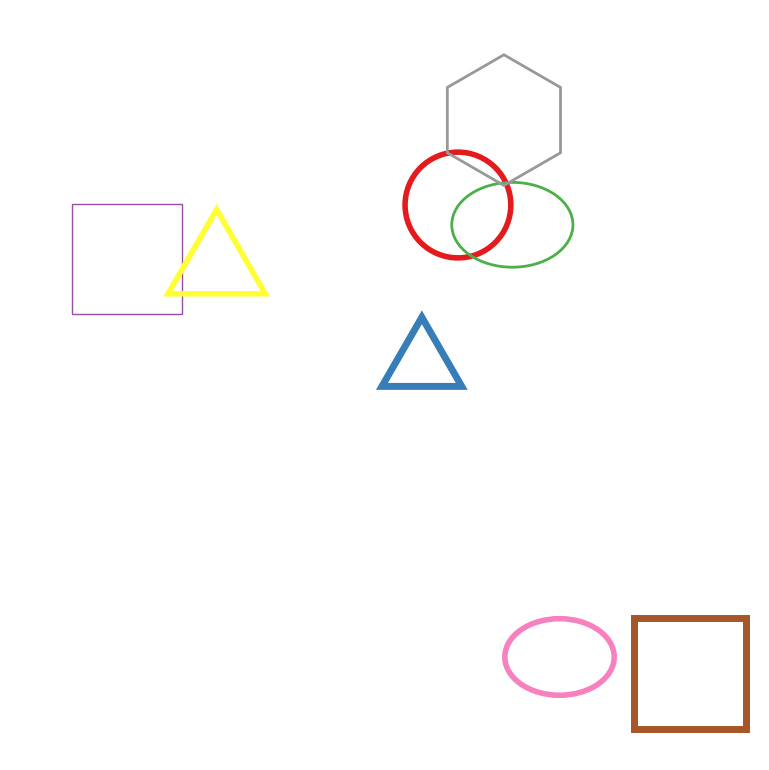[{"shape": "circle", "thickness": 2, "radius": 0.34, "center": [0.595, 0.734]}, {"shape": "triangle", "thickness": 2.5, "radius": 0.3, "center": [0.548, 0.528]}, {"shape": "oval", "thickness": 1, "radius": 0.39, "center": [0.665, 0.708]}, {"shape": "square", "thickness": 0.5, "radius": 0.36, "center": [0.165, 0.664]}, {"shape": "triangle", "thickness": 2, "radius": 0.36, "center": [0.281, 0.655]}, {"shape": "square", "thickness": 2.5, "radius": 0.36, "center": [0.897, 0.125]}, {"shape": "oval", "thickness": 2, "radius": 0.36, "center": [0.727, 0.147]}, {"shape": "hexagon", "thickness": 1, "radius": 0.42, "center": [0.654, 0.844]}]